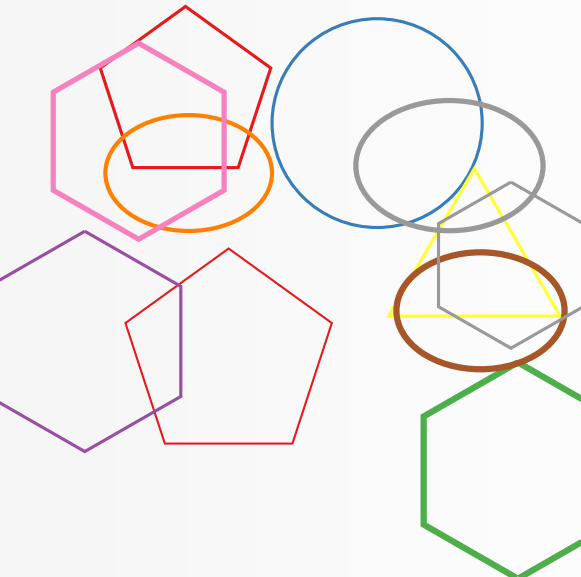[{"shape": "pentagon", "thickness": 1.5, "radius": 0.77, "center": [0.319, 0.834]}, {"shape": "pentagon", "thickness": 1, "radius": 0.93, "center": [0.393, 0.382]}, {"shape": "circle", "thickness": 1.5, "radius": 0.9, "center": [0.649, 0.786]}, {"shape": "hexagon", "thickness": 3, "radius": 0.94, "center": [0.891, 0.184]}, {"shape": "hexagon", "thickness": 1.5, "radius": 0.95, "center": [0.146, 0.408]}, {"shape": "oval", "thickness": 2, "radius": 0.72, "center": [0.325, 0.699]}, {"shape": "triangle", "thickness": 1.5, "radius": 0.85, "center": [0.816, 0.537]}, {"shape": "oval", "thickness": 3, "radius": 0.72, "center": [0.827, 0.461]}, {"shape": "hexagon", "thickness": 2.5, "radius": 0.85, "center": [0.239, 0.755]}, {"shape": "oval", "thickness": 2.5, "radius": 0.81, "center": [0.773, 0.712]}, {"shape": "hexagon", "thickness": 1.5, "radius": 0.72, "center": [0.879, 0.54]}]